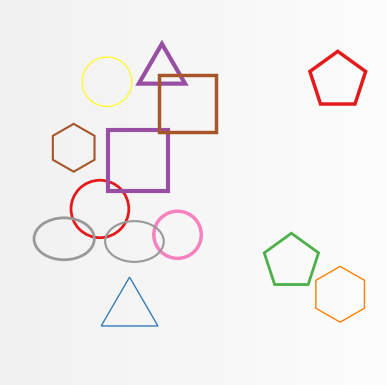[{"shape": "circle", "thickness": 2, "radius": 0.37, "center": [0.258, 0.457]}, {"shape": "pentagon", "thickness": 2.5, "radius": 0.38, "center": [0.872, 0.791]}, {"shape": "triangle", "thickness": 1, "radius": 0.42, "center": [0.334, 0.196]}, {"shape": "pentagon", "thickness": 2, "radius": 0.37, "center": [0.752, 0.321]}, {"shape": "square", "thickness": 3, "radius": 0.39, "center": [0.356, 0.583]}, {"shape": "triangle", "thickness": 3, "radius": 0.34, "center": [0.418, 0.817]}, {"shape": "hexagon", "thickness": 1, "radius": 0.36, "center": [0.878, 0.236]}, {"shape": "circle", "thickness": 1, "radius": 0.32, "center": [0.276, 0.788]}, {"shape": "hexagon", "thickness": 1.5, "radius": 0.31, "center": [0.19, 0.616]}, {"shape": "square", "thickness": 2.5, "radius": 0.37, "center": [0.484, 0.731]}, {"shape": "circle", "thickness": 2.5, "radius": 0.31, "center": [0.458, 0.39]}, {"shape": "oval", "thickness": 1.5, "radius": 0.38, "center": [0.347, 0.373]}, {"shape": "oval", "thickness": 2, "radius": 0.39, "center": [0.166, 0.38]}]